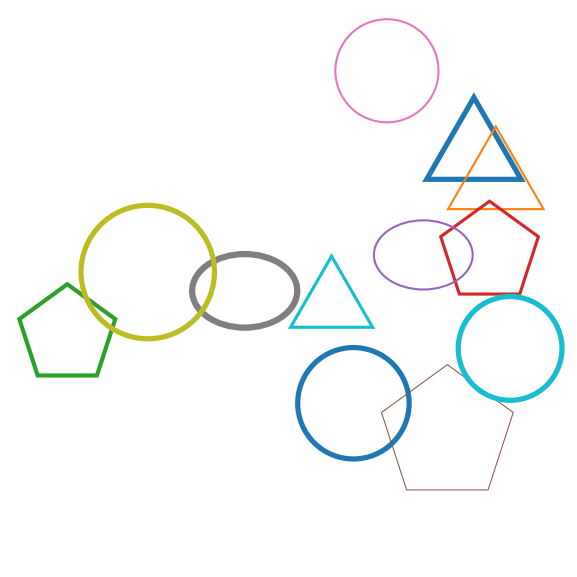[{"shape": "circle", "thickness": 2.5, "radius": 0.48, "center": [0.612, 0.301]}, {"shape": "triangle", "thickness": 2.5, "radius": 0.47, "center": [0.821, 0.736]}, {"shape": "triangle", "thickness": 1, "radius": 0.48, "center": [0.858, 0.685]}, {"shape": "pentagon", "thickness": 2, "radius": 0.44, "center": [0.117, 0.42]}, {"shape": "pentagon", "thickness": 1.5, "radius": 0.44, "center": [0.848, 0.562]}, {"shape": "oval", "thickness": 1, "radius": 0.43, "center": [0.733, 0.558]}, {"shape": "pentagon", "thickness": 0.5, "radius": 0.6, "center": [0.775, 0.248]}, {"shape": "circle", "thickness": 1, "radius": 0.45, "center": [0.67, 0.877]}, {"shape": "oval", "thickness": 3, "radius": 0.46, "center": [0.424, 0.495]}, {"shape": "circle", "thickness": 2.5, "radius": 0.58, "center": [0.256, 0.528]}, {"shape": "triangle", "thickness": 1.5, "radius": 0.41, "center": [0.574, 0.473]}, {"shape": "circle", "thickness": 2.5, "radius": 0.45, "center": [0.883, 0.396]}]